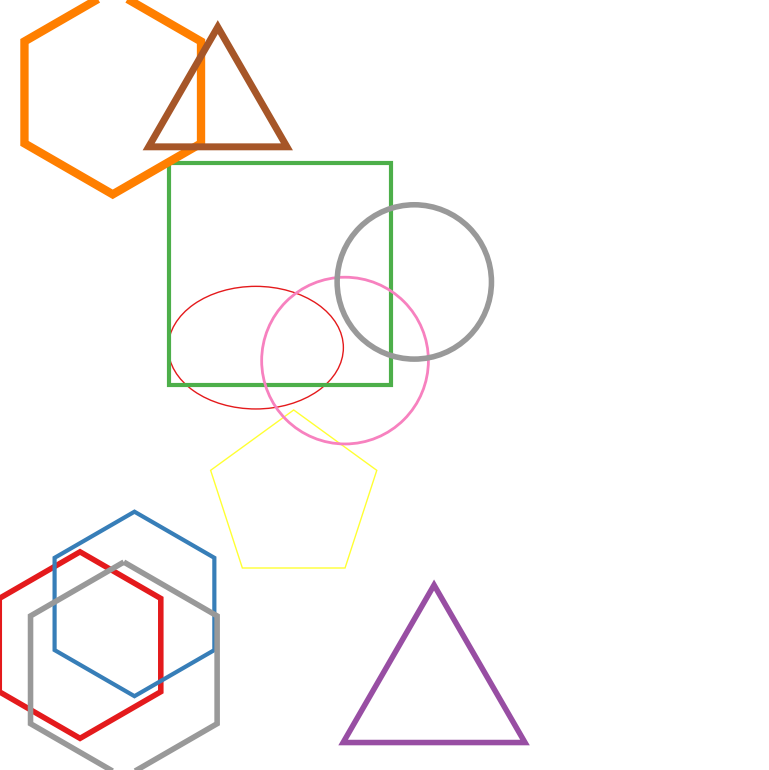[{"shape": "hexagon", "thickness": 2, "radius": 0.61, "center": [0.104, 0.162]}, {"shape": "oval", "thickness": 0.5, "radius": 0.57, "center": [0.332, 0.548]}, {"shape": "hexagon", "thickness": 1.5, "radius": 0.6, "center": [0.175, 0.216]}, {"shape": "square", "thickness": 1.5, "radius": 0.72, "center": [0.364, 0.644]}, {"shape": "triangle", "thickness": 2, "radius": 0.68, "center": [0.564, 0.104]}, {"shape": "hexagon", "thickness": 3, "radius": 0.66, "center": [0.146, 0.88]}, {"shape": "pentagon", "thickness": 0.5, "radius": 0.57, "center": [0.381, 0.354]}, {"shape": "triangle", "thickness": 2.5, "radius": 0.52, "center": [0.283, 0.861]}, {"shape": "circle", "thickness": 1, "radius": 0.54, "center": [0.448, 0.532]}, {"shape": "hexagon", "thickness": 2, "radius": 0.7, "center": [0.161, 0.13]}, {"shape": "circle", "thickness": 2, "radius": 0.5, "center": [0.538, 0.634]}]